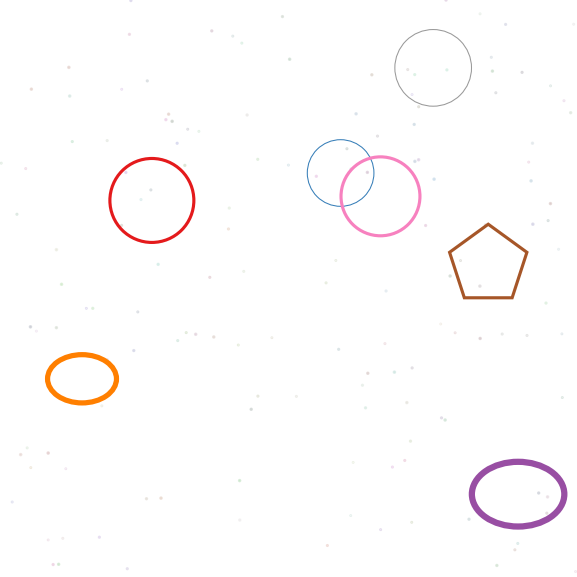[{"shape": "circle", "thickness": 1.5, "radius": 0.36, "center": [0.263, 0.652]}, {"shape": "circle", "thickness": 0.5, "radius": 0.29, "center": [0.59, 0.7]}, {"shape": "oval", "thickness": 3, "radius": 0.4, "center": [0.897, 0.143]}, {"shape": "oval", "thickness": 2.5, "radius": 0.3, "center": [0.142, 0.343]}, {"shape": "pentagon", "thickness": 1.5, "radius": 0.35, "center": [0.845, 0.54]}, {"shape": "circle", "thickness": 1.5, "radius": 0.34, "center": [0.659, 0.659]}, {"shape": "circle", "thickness": 0.5, "radius": 0.33, "center": [0.75, 0.882]}]